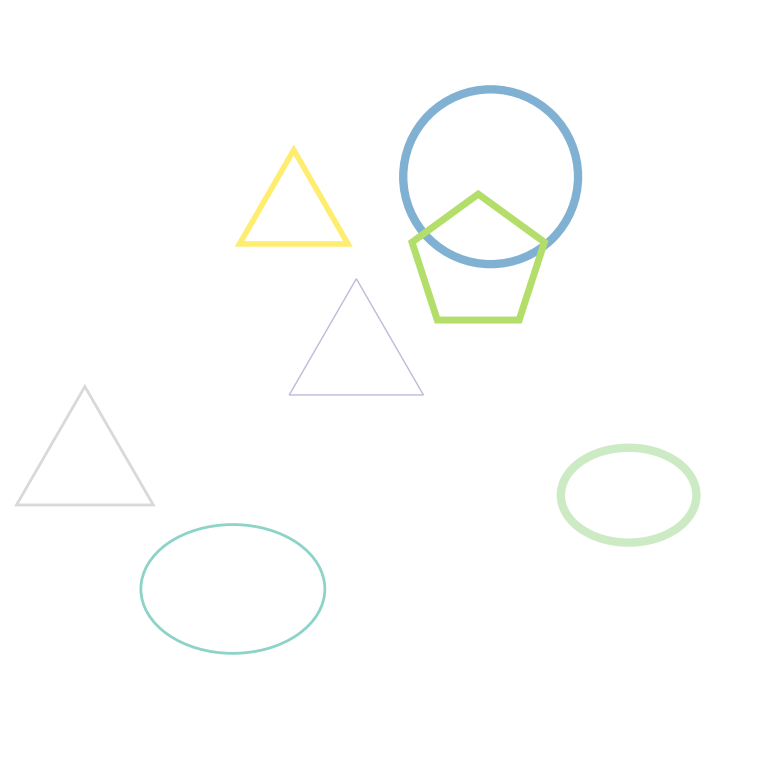[{"shape": "oval", "thickness": 1, "radius": 0.6, "center": [0.302, 0.235]}, {"shape": "triangle", "thickness": 0.5, "radius": 0.5, "center": [0.463, 0.537]}, {"shape": "circle", "thickness": 3, "radius": 0.57, "center": [0.637, 0.77]}, {"shape": "pentagon", "thickness": 2.5, "radius": 0.45, "center": [0.621, 0.657]}, {"shape": "triangle", "thickness": 1, "radius": 0.51, "center": [0.11, 0.395]}, {"shape": "oval", "thickness": 3, "radius": 0.44, "center": [0.816, 0.357]}, {"shape": "triangle", "thickness": 2, "radius": 0.41, "center": [0.381, 0.724]}]